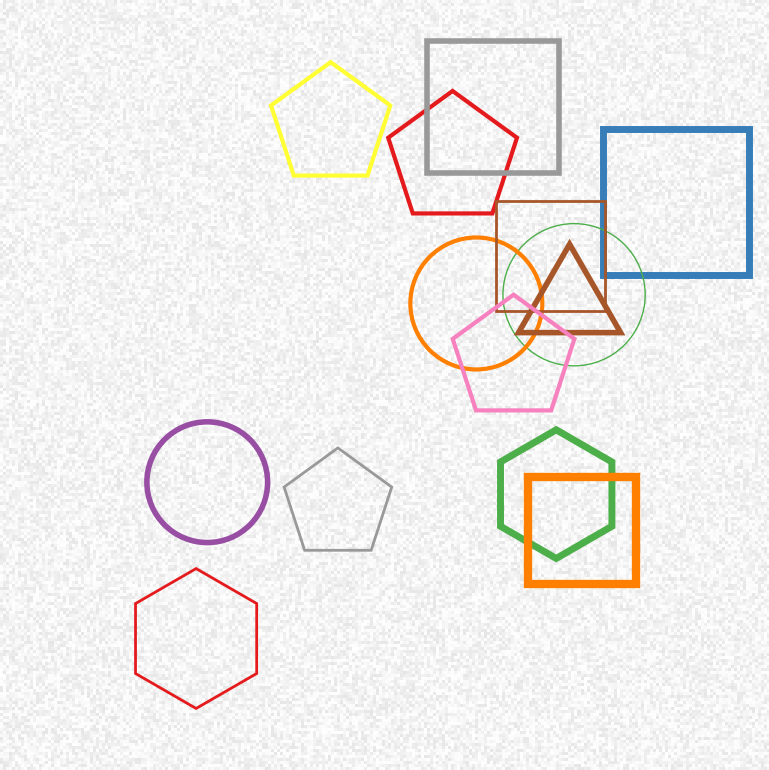[{"shape": "hexagon", "thickness": 1, "radius": 0.45, "center": [0.255, 0.171]}, {"shape": "pentagon", "thickness": 1.5, "radius": 0.44, "center": [0.588, 0.794]}, {"shape": "square", "thickness": 2.5, "radius": 0.47, "center": [0.878, 0.737]}, {"shape": "circle", "thickness": 0.5, "radius": 0.46, "center": [0.746, 0.617]}, {"shape": "hexagon", "thickness": 2.5, "radius": 0.42, "center": [0.722, 0.358]}, {"shape": "circle", "thickness": 2, "radius": 0.39, "center": [0.269, 0.374]}, {"shape": "circle", "thickness": 1.5, "radius": 0.43, "center": [0.619, 0.606]}, {"shape": "square", "thickness": 3, "radius": 0.35, "center": [0.756, 0.311]}, {"shape": "pentagon", "thickness": 1.5, "radius": 0.41, "center": [0.429, 0.838]}, {"shape": "triangle", "thickness": 2, "radius": 0.38, "center": [0.74, 0.606]}, {"shape": "square", "thickness": 1, "radius": 0.36, "center": [0.715, 0.667]}, {"shape": "pentagon", "thickness": 1.5, "radius": 0.42, "center": [0.667, 0.534]}, {"shape": "pentagon", "thickness": 1, "radius": 0.37, "center": [0.439, 0.345]}, {"shape": "square", "thickness": 2, "radius": 0.43, "center": [0.64, 0.862]}]